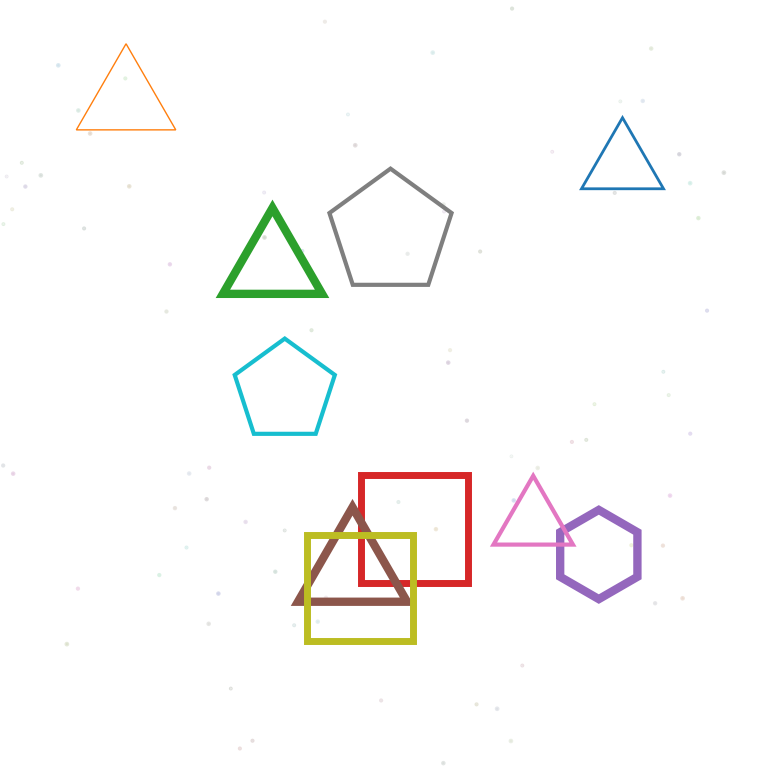[{"shape": "triangle", "thickness": 1, "radius": 0.31, "center": [0.808, 0.786]}, {"shape": "triangle", "thickness": 0.5, "radius": 0.37, "center": [0.164, 0.869]}, {"shape": "triangle", "thickness": 3, "radius": 0.37, "center": [0.354, 0.656]}, {"shape": "square", "thickness": 2.5, "radius": 0.35, "center": [0.538, 0.313]}, {"shape": "hexagon", "thickness": 3, "radius": 0.29, "center": [0.778, 0.28]}, {"shape": "triangle", "thickness": 3, "radius": 0.41, "center": [0.458, 0.259]}, {"shape": "triangle", "thickness": 1.5, "radius": 0.3, "center": [0.692, 0.323]}, {"shape": "pentagon", "thickness": 1.5, "radius": 0.42, "center": [0.507, 0.698]}, {"shape": "square", "thickness": 2.5, "radius": 0.35, "center": [0.468, 0.236]}, {"shape": "pentagon", "thickness": 1.5, "radius": 0.34, "center": [0.37, 0.492]}]